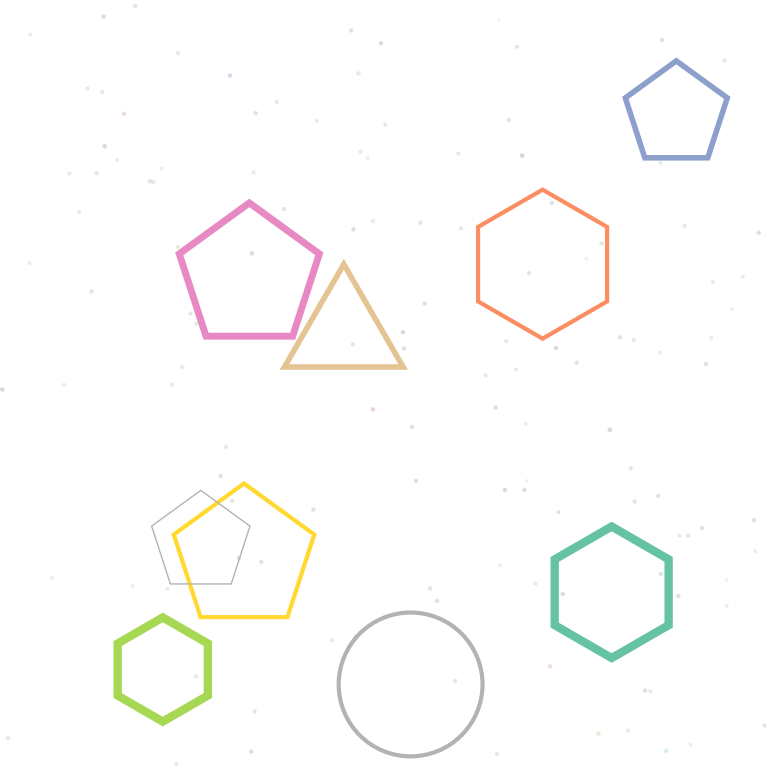[{"shape": "hexagon", "thickness": 3, "radius": 0.43, "center": [0.794, 0.231]}, {"shape": "hexagon", "thickness": 1.5, "radius": 0.48, "center": [0.705, 0.657]}, {"shape": "pentagon", "thickness": 2, "radius": 0.35, "center": [0.878, 0.851]}, {"shape": "pentagon", "thickness": 2.5, "radius": 0.48, "center": [0.324, 0.641]}, {"shape": "hexagon", "thickness": 3, "radius": 0.34, "center": [0.211, 0.13]}, {"shape": "pentagon", "thickness": 1.5, "radius": 0.48, "center": [0.317, 0.276]}, {"shape": "triangle", "thickness": 2, "radius": 0.44, "center": [0.446, 0.568]}, {"shape": "circle", "thickness": 1.5, "radius": 0.47, "center": [0.533, 0.111]}, {"shape": "pentagon", "thickness": 0.5, "radius": 0.34, "center": [0.261, 0.296]}]